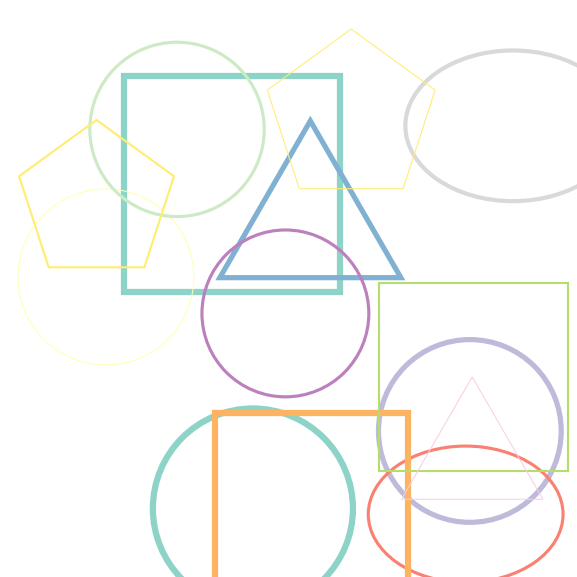[{"shape": "circle", "thickness": 3, "radius": 0.87, "center": [0.438, 0.119]}, {"shape": "square", "thickness": 3, "radius": 0.93, "center": [0.402, 0.681]}, {"shape": "circle", "thickness": 0.5, "radius": 0.76, "center": [0.183, 0.52]}, {"shape": "circle", "thickness": 2.5, "radius": 0.79, "center": [0.814, 0.253]}, {"shape": "oval", "thickness": 1.5, "radius": 0.84, "center": [0.806, 0.109]}, {"shape": "triangle", "thickness": 2.5, "radius": 0.9, "center": [0.537, 0.609]}, {"shape": "square", "thickness": 3, "radius": 0.84, "center": [0.539, 0.116]}, {"shape": "square", "thickness": 1, "radius": 0.82, "center": [0.82, 0.346]}, {"shape": "triangle", "thickness": 0.5, "radius": 0.71, "center": [0.818, 0.205]}, {"shape": "oval", "thickness": 2, "radius": 0.93, "center": [0.888, 0.781]}, {"shape": "circle", "thickness": 1.5, "radius": 0.72, "center": [0.494, 0.456]}, {"shape": "circle", "thickness": 1.5, "radius": 0.75, "center": [0.307, 0.775]}, {"shape": "pentagon", "thickness": 1, "radius": 0.7, "center": [0.167, 0.65]}, {"shape": "pentagon", "thickness": 0.5, "radius": 0.76, "center": [0.608, 0.796]}]